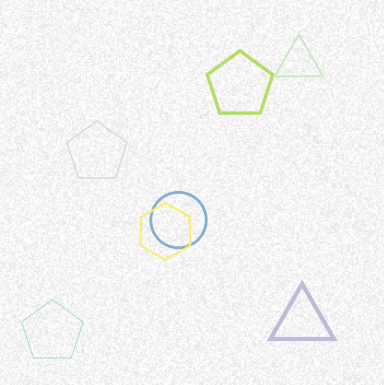[{"shape": "pentagon", "thickness": 0.5, "radius": 0.42, "center": [0.136, 0.138]}, {"shape": "triangle", "thickness": 3, "radius": 0.48, "center": [0.785, 0.167]}, {"shape": "circle", "thickness": 2, "radius": 0.36, "center": [0.464, 0.428]}, {"shape": "pentagon", "thickness": 2.5, "radius": 0.45, "center": [0.623, 0.778]}, {"shape": "pentagon", "thickness": 1, "radius": 0.41, "center": [0.252, 0.604]}, {"shape": "triangle", "thickness": 1.5, "radius": 0.36, "center": [0.776, 0.838]}, {"shape": "hexagon", "thickness": 1.5, "radius": 0.37, "center": [0.43, 0.399]}]